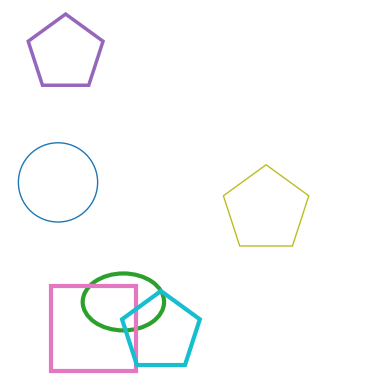[{"shape": "circle", "thickness": 1, "radius": 0.51, "center": [0.151, 0.526]}, {"shape": "oval", "thickness": 3, "radius": 0.53, "center": [0.32, 0.216]}, {"shape": "pentagon", "thickness": 2.5, "radius": 0.51, "center": [0.17, 0.861]}, {"shape": "square", "thickness": 3, "radius": 0.55, "center": [0.244, 0.147]}, {"shape": "pentagon", "thickness": 1, "radius": 0.58, "center": [0.691, 0.455]}, {"shape": "pentagon", "thickness": 3, "radius": 0.53, "center": [0.418, 0.138]}]